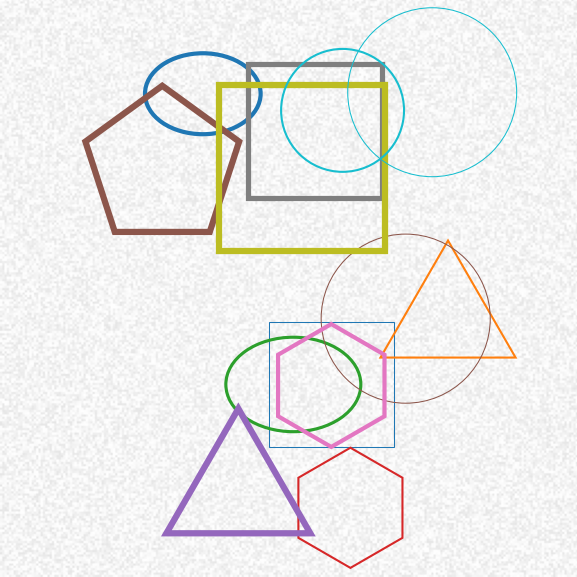[{"shape": "square", "thickness": 0.5, "radius": 0.54, "center": [0.574, 0.334]}, {"shape": "oval", "thickness": 2, "radius": 0.5, "center": [0.351, 0.837]}, {"shape": "triangle", "thickness": 1, "radius": 0.68, "center": [0.776, 0.448]}, {"shape": "oval", "thickness": 1.5, "radius": 0.58, "center": [0.508, 0.333]}, {"shape": "hexagon", "thickness": 1, "radius": 0.52, "center": [0.607, 0.12]}, {"shape": "triangle", "thickness": 3, "radius": 0.72, "center": [0.413, 0.148]}, {"shape": "circle", "thickness": 0.5, "radius": 0.73, "center": [0.703, 0.447]}, {"shape": "pentagon", "thickness": 3, "radius": 0.7, "center": [0.281, 0.711]}, {"shape": "hexagon", "thickness": 2, "radius": 0.53, "center": [0.574, 0.332]}, {"shape": "square", "thickness": 2.5, "radius": 0.58, "center": [0.546, 0.772]}, {"shape": "square", "thickness": 3, "radius": 0.72, "center": [0.523, 0.708]}, {"shape": "circle", "thickness": 1, "radius": 0.53, "center": [0.593, 0.808]}, {"shape": "circle", "thickness": 0.5, "radius": 0.73, "center": [0.748, 0.839]}]